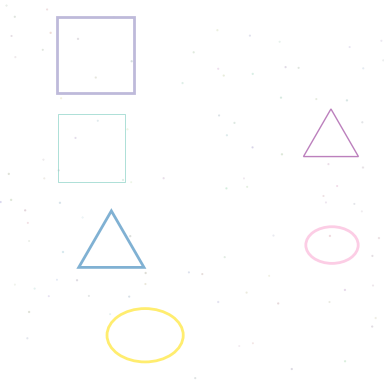[{"shape": "square", "thickness": 0.5, "radius": 0.44, "center": [0.238, 0.616]}, {"shape": "square", "thickness": 2, "radius": 0.5, "center": [0.248, 0.857]}, {"shape": "triangle", "thickness": 2, "radius": 0.49, "center": [0.289, 0.354]}, {"shape": "oval", "thickness": 2, "radius": 0.34, "center": [0.862, 0.363]}, {"shape": "triangle", "thickness": 1, "radius": 0.41, "center": [0.86, 0.635]}, {"shape": "oval", "thickness": 2, "radius": 0.49, "center": [0.377, 0.129]}]